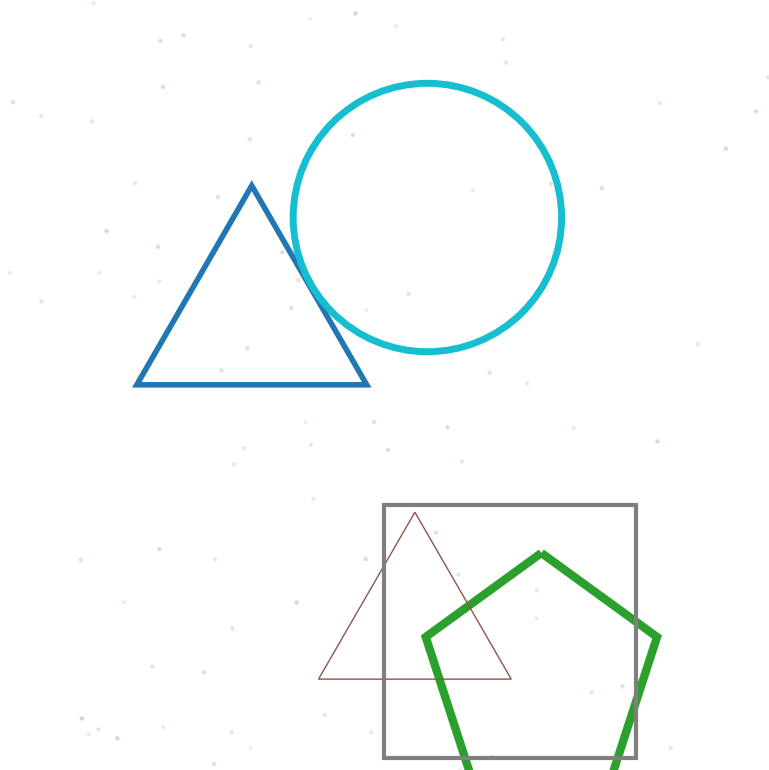[{"shape": "triangle", "thickness": 2, "radius": 0.86, "center": [0.327, 0.586]}, {"shape": "pentagon", "thickness": 3, "radius": 0.79, "center": [0.703, 0.124]}, {"shape": "triangle", "thickness": 0.5, "radius": 0.72, "center": [0.539, 0.19]}, {"shape": "square", "thickness": 1.5, "radius": 0.82, "center": [0.662, 0.18]}, {"shape": "circle", "thickness": 2.5, "radius": 0.87, "center": [0.555, 0.718]}]